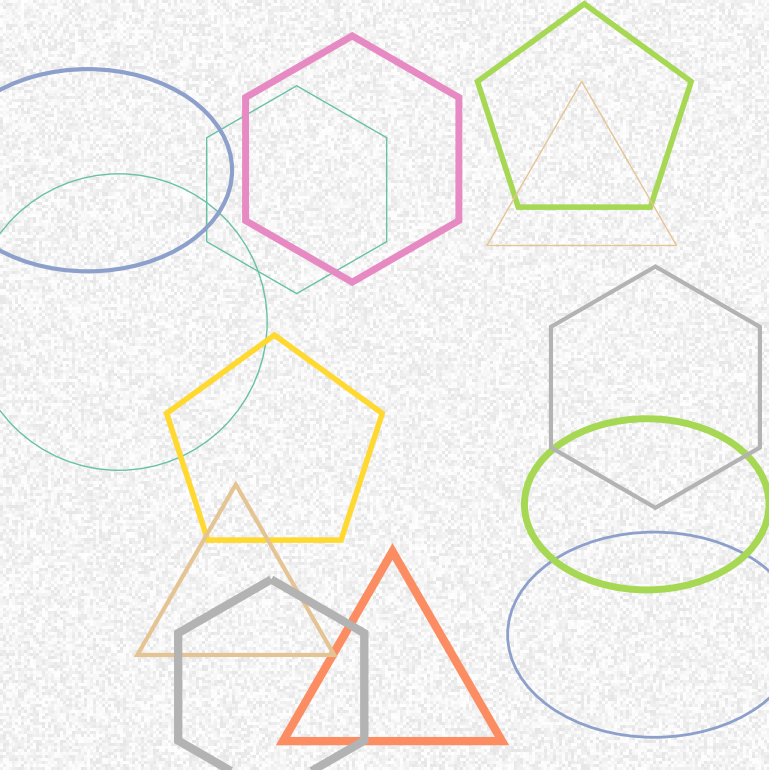[{"shape": "circle", "thickness": 0.5, "radius": 0.96, "center": [0.154, 0.582]}, {"shape": "hexagon", "thickness": 0.5, "radius": 0.67, "center": [0.385, 0.754]}, {"shape": "triangle", "thickness": 3, "radius": 0.82, "center": [0.51, 0.12]}, {"shape": "oval", "thickness": 1.5, "radius": 0.94, "center": [0.114, 0.779]}, {"shape": "oval", "thickness": 1, "radius": 0.95, "center": [0.85, 0.176]}, {"shape": "hexagon", "thickness": 2.5, "radius": 0.8, "center": [0.457, 0.793]}, {"shape": "oval", "thickness": 2.5, "radius": 0.79, "center": [0.84, 0.345]}, {"shape": "pentagon", "thickness": 2, "radius": 0.73, "center": [0.759, 0.849]}, {"shape": "pentagon", "thickness": 2, "radius": 0.74, "center": [0.356, 0.418]}, {"shape": "triangle", "thickness": 1.5, "radius": 0.74, "center": [0.306, 0.223]}, {"shape": "triangle", "thickness": 0.5, "radius": 0.71, "center": [0.755, 0.752]}, {"shape": "hexagon", "thickness": 1.5, "radius": 0.78, "center": [0.851, 0.497]}, {"shape": "hexagon", "thickness": 3, "radius": 0.7, "center": [0.352, 0.108]}]